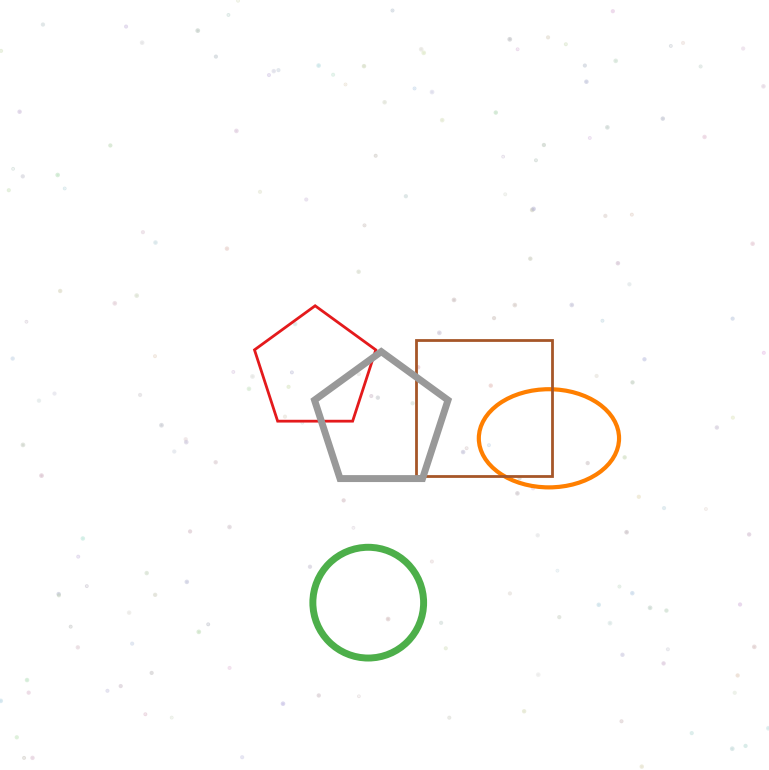[{"shape": "pentagon", "thickness": 1, "radius": 0.41, "center": [0.409, 0.52]}, {"shape": "circle", "thickness": 2.5, "radius": 0.36, "center": [0.478, 0.217]}, {"shape": "oval", "thickness": 1.5, "radius": 0.46, "center": [0.713, 0.431]}, {"shape": "square", "thickness": 1, "radius": 0.44, "center": [0.629, 0.47]}, {"shape": "pentagon", "thickness": 2.5, "radius": 0.46, "center": [0.495, 0.452]}]